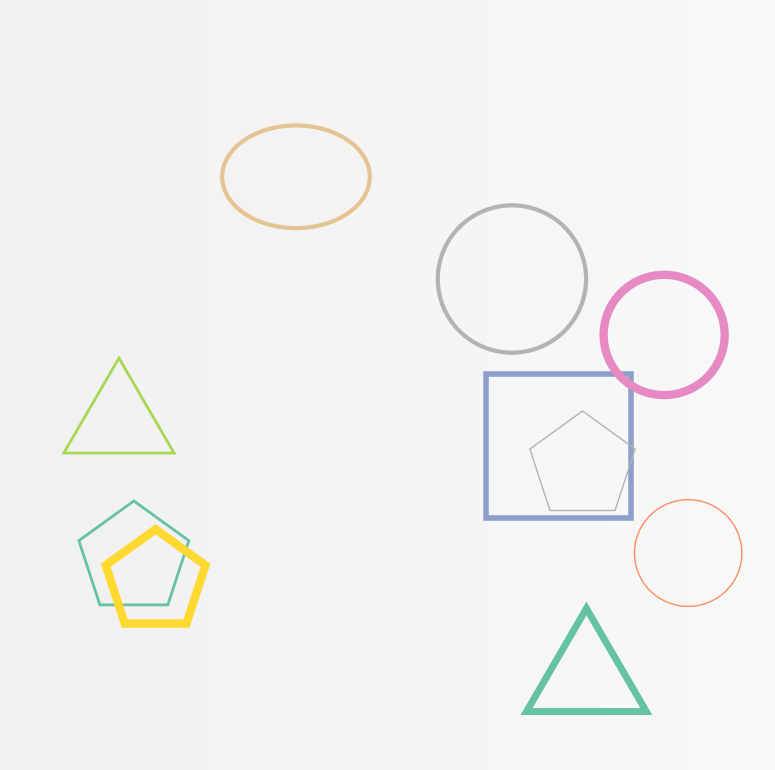[{"shape": "triangle", "thickness": 2.5, "radius": 0.45, "center": [0.757, 0.121]}, {"shape": "pentagon", "thickness": 1, "radius": 0.37, "center": [0.173, 0.275]}, {"shape": "circle", "thickness": 0.5, "radius": 0.35, "center": [0.888, 0.282]}, {"shape": "square", "thickness": 2, "radius": 0.47, "center": [0.72, 0.421]}, {"shape": "circle", "thickness": 3, "radius": 0.39, "center": [0.857, 0.565]}, {"shape": "triangle", "thickness": 1, "radius": 0.41, "center": [0.153, 0.453]}, {"shape": "pentagon", "thickness": 3, "radius": 0.34, "center": [0.201, 0.245]}, {"shape": "oval", "thickness": 1.5, "radius": 0.48, "center": [0.382, 0.77]}, {"shape": "circle", "thickness": 1.5, "radius": 0.48, "center": [0.661, 0.638]}, {"shape": "pentagon", "thickness": 0.5, "radius": 0.36, "center": [0.752, 0.395]}]